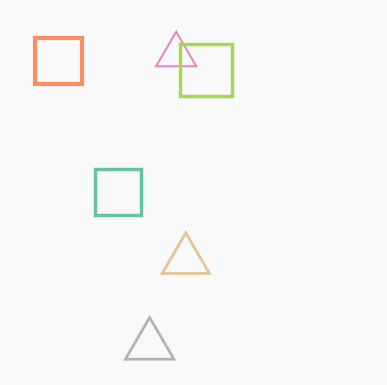[{"shape": "square", "thickness": 2.5, "radius": 0.3, "center": [0.305, 0.501]}, {"shape": "square", "thickness": 3, "radius": 0.3, "center": [0.151, 0.842]}, {"shape": "triangle", "thickness": 1.5, "radius": 0.3, "center": [0.455, 0.858]}, {"shape": "square", "thickness": 2.5, "radius": 0.33, "center": [0.531, 0.819]}, {"shape": "triangle", "thickness": 2, "radius": 0.35, "center": [0.48, 0.325]}, {"shape": "triangle", "thickness": 2, "radius": 0.36, "center": [0.386, 0.103]}]